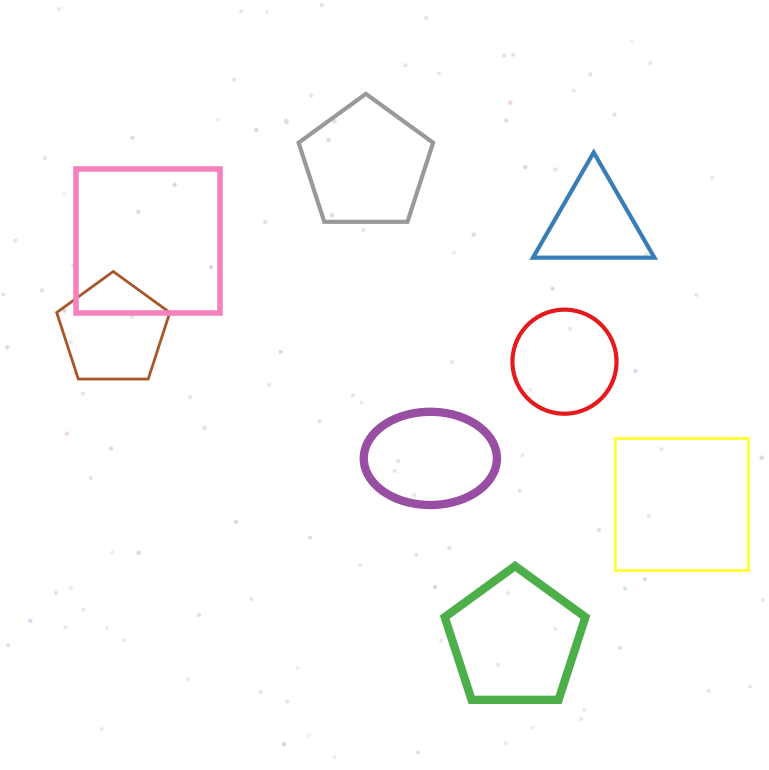[{"shape": "circle", "thickness": 1.5, "radius": 0.34, "center": [0.733, 0.53]}, {"shape": "triangle", "thickness": 1.5, "radius": 0.46, "center": [0.771, 0.711]}, {"shape": "pentagon", "thickness": 3, "radius": 0.48, "center": [0.669, 0.169]}, {"shape": "oval", "thickness": 3, "radius": 0.43, "center": [0.559, 0.405]}, {"shape": "square", "thickness": 1, "radius": 0.43, "center": [0.885, 0.346]}, {"shape": "pentagon", "thickness": 1, "radius": 0.39, "center": [0.147, 0.57]}, {"shape": "square", "thickness": 2, "radius": 0.47, "center": [0.192, 0.687]}, {"shape": "pentagon", "thickness": 1.5, "radius": 0.46, "center": [0.475, 0.786]}]